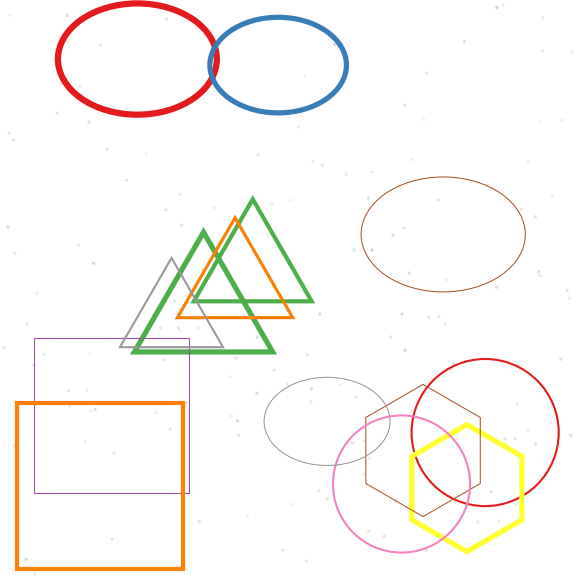[{"shape": "circle", "thickness": 1, "radius": 0.64, "center": [0.84, 0.25]}, {"shape": "oval", "thickness": 3, "radius": 0.69, "center": [0.238, 0.897]}, {"shape": "oval", "thickness": 2.5, "radius": 0.59, "center": [0.482, 0.886]}, {"shape": "triangle", "thickness": 2, "radius": 0.59, "center": [0.438, 0.536]}, {"shape": "triangle", "thickness": 2.5, "radius": 0.69, "center": [0.352, 0.459]}, {"shape": "square", "thickness": 0.5, "radius": 0.67, "center": [0.193, 0.28]}, {"shape": "triangle", "thickness": 1.5, "radius": 0.58, "center": [0.407, 0.507]}, {"shape": "square", "thickness": 2, "radius": 0.72, "center": [0.173, 0.158]}, {"shape": "hexagon", "thickness": 2.5, "radius": 0.55, "center": [0.808, 0.154]}, {"shape": "oval", "thickness": 0.5, "radius": 0.71, "center": [0.767, 0.593]}, {"shape": "hexagon", "thickness": 0.5, "radius": 0.57, "center": [0.733, 0.219]}, {"shape": "circle", "thickness": 1, "radius": 0.59, "center": [0.695, 0.161]}, {"shape": "oval", "thickness": 0.5, "radius": 0.55, "center": [0.566, 0.269]}, {"shape": "triangle", "thickness": 1, "radius": 0.52, "center": [0.297, 0.449]}]